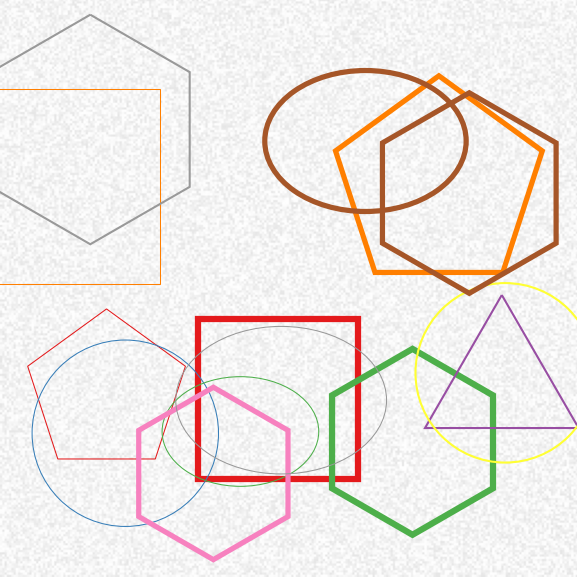[{"shape": "square", "thickness": 3, "radius": 0.69, "center": [0.482, 0.308]}, {"shape": "pentagon", "thickness": 0.5, "radius": 0.72, "center": [0.185, 0.321]}, {"shape": "circle", "thickness": 0.5, "radius": 0.81, "center": [0.217, 0.249]}, {"shape": "hexagon", "thickness": 3, "radius": 0.8, "center": [0.714, 0.234]}, {"shape": "oval", "thickness": 0.5, "radius": 0.68, "center": [0.416, 0.252]}, {"shape": "triangle", "thickness": 1, "radius": 0.77, "center": [0.869, 0.335]}, {"shape": "pentagon", "thickness": 2.5, "radius": 0.94, "center": [0.76, 0.68]}, {"shape": "square", "thickness": 0.5, "radius": 0.85, "center": [0.108, 0.676]}, {"shape": "circle", "thickness": 1, "radius": 0.78, "center": [0.875, 0.354]}, {"shape": "hexagon", "thickness": 2.5, "radius": 0.87, "center": [0.813, 0.665]}, {"shape": "oval", "thickness": 2.5, "radius": 0.87, "center": [0.633, 0.755]}, {"shape": "hexagon", "thickness": 2.5, "radius": 0.75, "center": [0.369, 0.179]}, {"shape": "hexagon", "thickness": 1, "radius": 0.99, "center": [0.156, 0.775]}, {"shape": "oval", "thickness": 0.5, "radius": 0.91, "center": [0.487, 0.306]}]